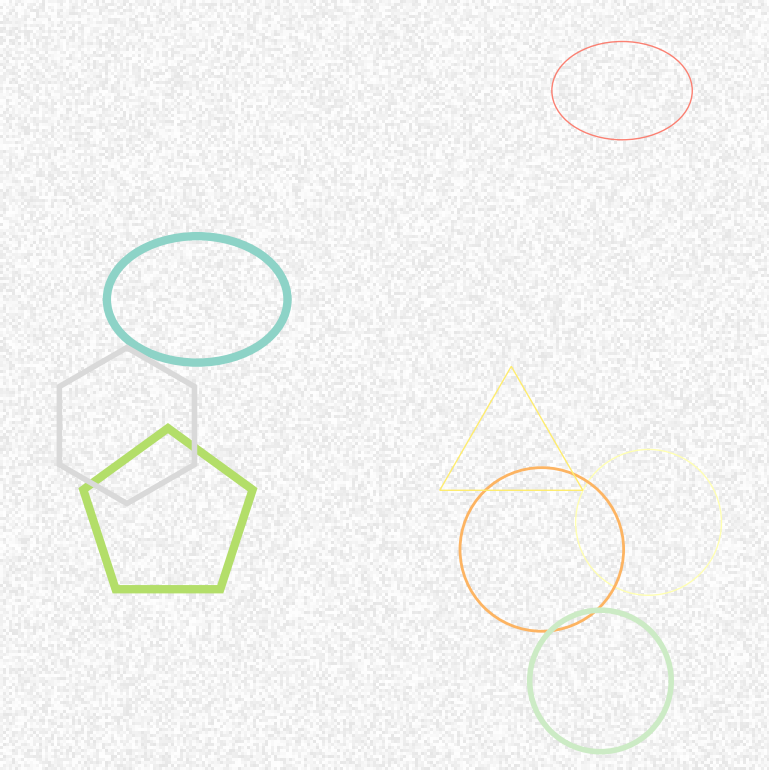[{"shape": "oval", "thickness": 3, "radius": 0.59, "center": [0.256, 0.611]}, {"shape": "circle", "thickness": 0.5, "radius": 0.47, "center": [0.842, 0.322]}, {"shape": "oval", "thickness": 0.5, "radius": 0.46, "center": [0.808, 0.882]}, {"shape": "circle", "thickness": 1, "radius": 0.53, "center": [0.704, 0.286]}, {"shape": "pentagon", "thickness": 3, "radius": 0.58, "center": [0.218, 0.328]}, {"shape": "hexagon", "thickness": 2, "radius": 0.51, "center": [0.165, 0.447]}, {"shape": "circle", "thickness": 2, "radius": 0.46, "center": [0.78, 0.116]}, {"shape": "triangle", "thickness": 0.5, "radius": 0.54, "center": [0.664, 0.417]}]